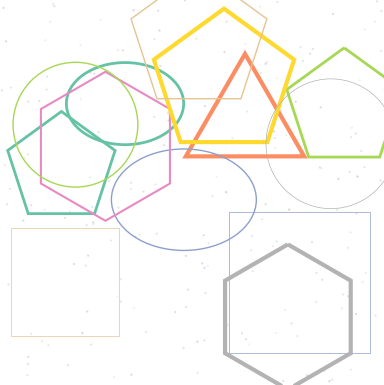[{"shape": "pentagon", "thickness": 2, "radius": 0.73, "center": [0.159, 0.564]}, {"shape": "oval", "thickness": 2, "radius": 0.76, "center": [0.325, 0.731]}, {"shape": "triangle", "thickness": 3, "radius": 0.89, "center": [0.636, 0.683]}, {"shape": "oval", "thickness": 1, "radius": 0.94, "center": [0.478, 0.481]}, {"shape": "square", "thickness": 0.5, "radius": 0.92, "center": [0.778, 0.267]}, {"shape": "hexagon", "thickness": 1.5, "radius": 0.97, "center": [0.274, 0.62]}, {"shape": "circle", "thickness": 1, "radius": 0.81, "center": [0.196, 0.676]}, {"shape": "pentagon", "thickness": 2, "radius": 0.78, "center": [0.894, 0.719]}, {"shape": "pentagon", "thickness": 3, "radius": 0.96, "center": [0.582, 0.786]}, {"shape": "square", "thickness": 0.5, "radius": 0.7, "center": [0.169, 0.269]}, {"shape": "pentagon", "thickness": 1, "radius": 0.93, "center": [0.517, 0.894]}, {"shape": "circle", "thickness": 0.5, "radius": 0.84, "center": [0.859, 0.627]}, {"shape": "hexagon", "thickness": 3, "radius": 0.94, "center": [0.748, 0.177]}]